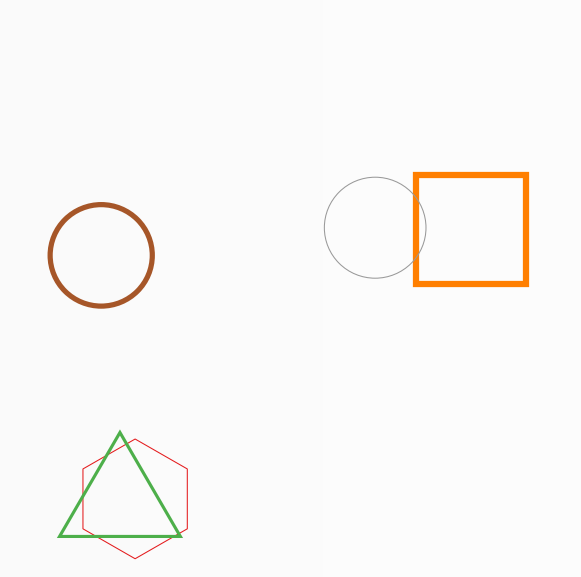[{"shape": "hexagon", "thickness": 0.5, "radius": 0.52, "center": [0.232, 0.135]}, {"shape": "triangle", "thickness": 1.5, "radius": 0.6, "center": [0.206, 0.13]}, {"shape": "square", "thickness": 3, "radius": 0.47, "center": [0.81, 0.602]}, {"shape": "circle", "thickness": 2.5, "radius": 0.44, "center": [0.174, 0.557]}, {"shape": "circle", "thickness": 0.5, "radius": 0.44, "center": [0.645, 0.605]}]